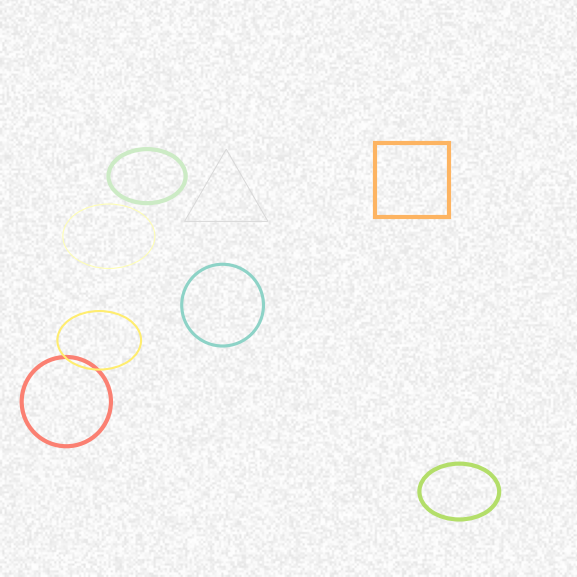[{"shape": "circle", "thickness": 1.5, "radius": 0.35, "center": [0.385, 0.471]}, {"shape": "oval", "thickness": 0.5, "radius": 0.4, "center": [0.189, 0.59]}, {"shape": "circle", "thickness": 2, "radius": 0.39, "center": [0.115, 0.304]}, {"shape": "square", "thickness": 2, "radius": 0.32, "center": [0.714, 0.688]}, {"shape": "oval", "thickness": 2, "radius": 0.35, "center": [0.795, 0.148]}, {"shape": "triangle", "thickness": 0.5, "radius": 0.42, "center": [0.392, 0.657]}, {"shape": "oval", "thickness": 2, "radius": 0.33, "center": [0.255, 0.694]}, {"shape": "oval", "thickness": 1, "radius": 0.36, "center": [0.172, 0.41]}]